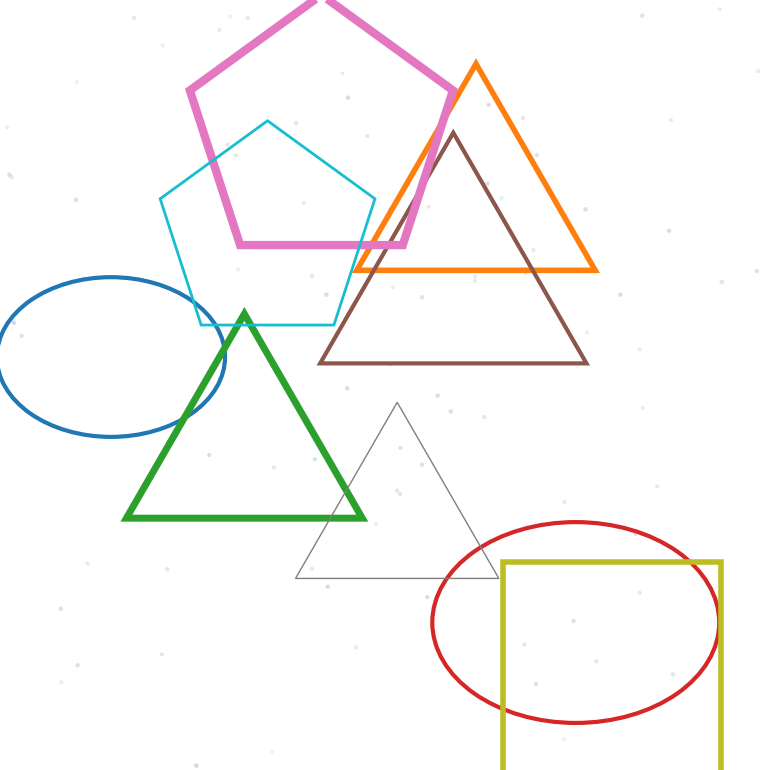[{"shape": "oval", "thickness": 1.5, "radius": 0.74, "center": [0.144, 0.536]}, {"shape": "triangle", "thickness": 2, "radius": 0.89, "center": [0.618, 0.738]}, {"shape": "triangle", "thickness": 2.5, "radius": 0.88, "center": [0.317, 0.415]}, {"shape": "oval", "thickness": 1.5, "radius": 0.93, "center": [0.748, 0.192]}, {"shape": "triangle", "thickness": 1.5, "radius": 1.0, "center": [0.589, 0.628]}, {"shape": "pentagon", "thickness": 3, "radius": 0.9, "center": [0.417, 0.827]}, {"shape": "triangle", "thickness": 0.5, "radius": 0.76, "center": [0.516, 0.325]}, {"shape": "square", "thickness": 2, "radius": 0.71, "center": [0.794, 0.129]}, {"shape": "pentagon", "thickness": 1, "radius": 0.73, "center": [0.347, 0.697]}]